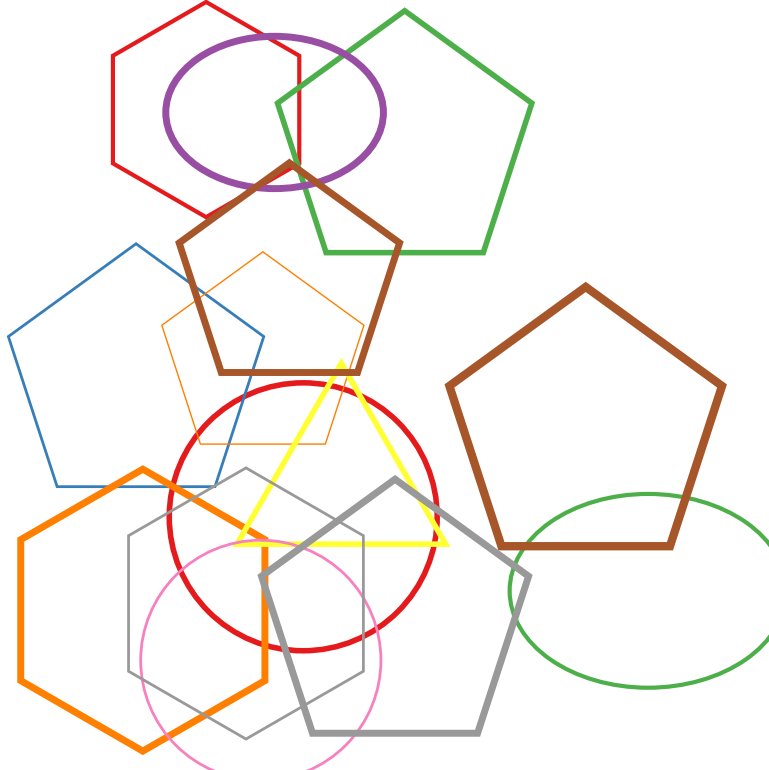[{"shape": "hexagon", "thickness": 1.5, "radius": 0.7, "center": [0.268, 0.858]}, {"shape": "circle", "thickness": 2, "radius": 0.87, "center": [0.394, 0.329]}, {"shape": "pentagon", "thickness": 1, "radius": 0.87, "center": [0.177, 0.509]}, {"shape": "pentagon", "thickness": 2, "radius": 0.87, "center": [0.526, 0.812]}, {"shape": "oval", "thickness": 1.5, "radius": 0.9, "center": [0.842, 0.233]}, {"shape": "oval", "thickness": 2.5, "radius": 0.71, "center": [0.357, 0.854]}, {"shape": "hexagon", "thickness": 2.5, "radius": 0.92, "center": [0.185, 0.208]}, {"shape": "pentagon", "thickness": 0.5, "radius": 0.69, "center": [0.341, 0.535]}, {"shape": "triangle", "thickness": 2, "radius": 0.78, "center": [0.443, 0.372]}, {"shape": "pentagon", "thickness": 3, "radius": 0.93, "center": [0.761, 0.441]}, {"shape": "pentagon", "thickness": 2.5, "radius": 0.75, "center": [0.376, 0.638]}, {"shape": "circle", "thickness": 1, "radius": 0.78, "center": [0.339, 0.142]}, {"shape": "pentagon", "thickness": 2.5, "radius": 0.91, "center": [0.513, 0.195]}, {"shape": "hexagon", "thickness": 1, "radius": 0.88, "center": [0.319, 0.216]}]